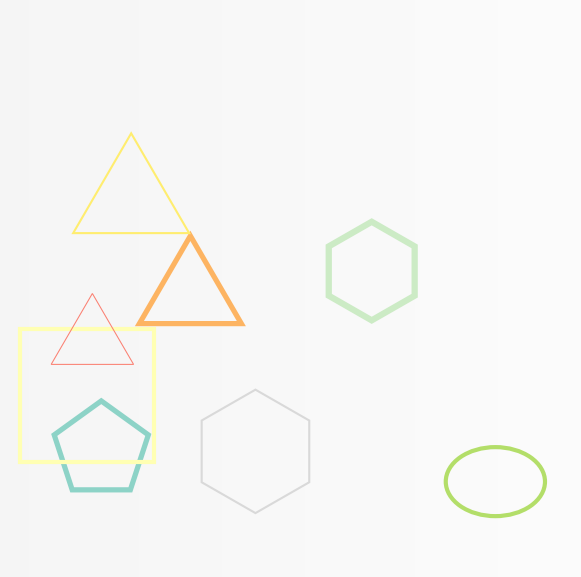[{"shape": "pentagon", "thickness": 2.5, "radius": 0.43, "center": [0.174, 0.22]}, {"shape": "square", "thickness": 2, "radius": 0.58, "center": [0.149, 0.314]}, {"shape": "triangle", "thickness": 0.5, "radius": 0.41, "center": [0.159, 0.409]}, {"shape": "triangle", "thickness": 2.5, "radius": 0.51, "center": [0.328, 0.489]}, {"shape": "oval", "thickness": 2, "radius": 0.43, "center": [0.852, 0.165]}, {"shape": "hexagon", "thickness": 1, "radius": 0.53, "center": [0.439, 0.218]}, {"shape": "hexagon", "thickness": 3, "radius": 0.43, "center": [0.639, 0.53]}, {"shape": "triangle", "thickness": 1, "radius": 0.58, "center": [0.226, 0.653]}]